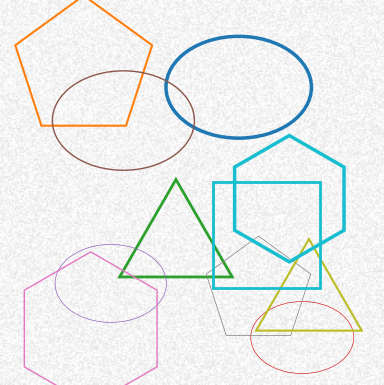[{"shape": "oval", "thickness": 2.5, "radius": 0.94, "center": [0.62, 0.773]}, {"shape": "pentagon", "thickness": 1.5, "radius": 0.93, "center": [0.217, 0.825]}, {"shape": "triangle", "thickness": 2, "radius": 0.84, "center": [0.457, 0.365]}, {"shape": "oval", "thickness": 0.5, "radius": 0.67, "center": [0.785, 0.123]}, {"shape": "oval", "thickness": 0.5, "radius": 0.72, "center": [0.288, 0.264]}, {"shape": "oval", "thickness": 1, "radius": 0.92, "center": [0.321, 0.687]}, {"shape": "hexagon", "thickness": 1, "radius": 1.0, "center": [0.236, 0.147]}, {"shape": "pentagon", "thickness": 0.5, "radius": 0.71, "center": [0.671, 0.244]}, {"shape": "triangle", "thickness": 1.5, "radius": 0.79, "center": [0.802, 0.22]}, {"shape": "hexagon", "thickness": 2.5, "radius": 0.82, "center": [0.751, 0.484]}, {"shape": "square", "thickness": 2, "radius": 0.69, "center": [0.693, 0.39]}]